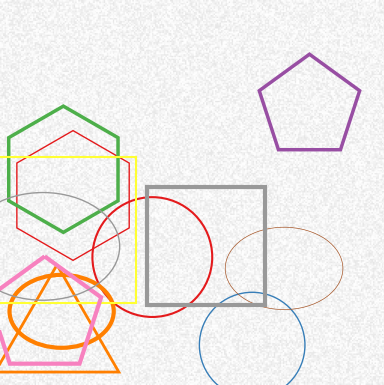[{"shape": "hexagon", "thickness": 1, "radius": 0.84, "center": [0.19, 0.492]}, {"shape": "circle", "thickness": 1.5, "radius": 0.78, "center": [0.396, 0.332]}, {"shape": "circle", "thickness": 1, "radius": 0.69, "center": [0.655, 0.104]}, {"shape": "hexagon", "thickness": 2.5, "radius": 0.82, "center": [0.165, 0.56]}, {"shape": "pentagon", "thickness": 2.5, "radius": 0.69, "center": [0.804, 0.722]}, {"shape": "oval", "thickness": 3, "radius": 0.68, "center": [0.16, 0.191]}, {"shape": "triangle", "thickness": 2, "radius": 0.93, "center": [0.148, 0.126]}, {"shape": "square", "thickness": 1.5, "radius": 0.95, "center": [0.163, 0.402]}, {"shape": "oval", "thickness": 0.5, "radius": 0.76, "center": [0.738, 0.303]}, {"shape": "pentagon", "thickness": 3, "radius": 0.77, "center": [0.116, 0.18]}, {"shape": "oval", "thickness": 1, "radius": 1.0, "center": [0.111, 0.36]}, {"shape": "square", "thickness": 3, "radius": 0.77, "center": [0.535, 0.36]}]